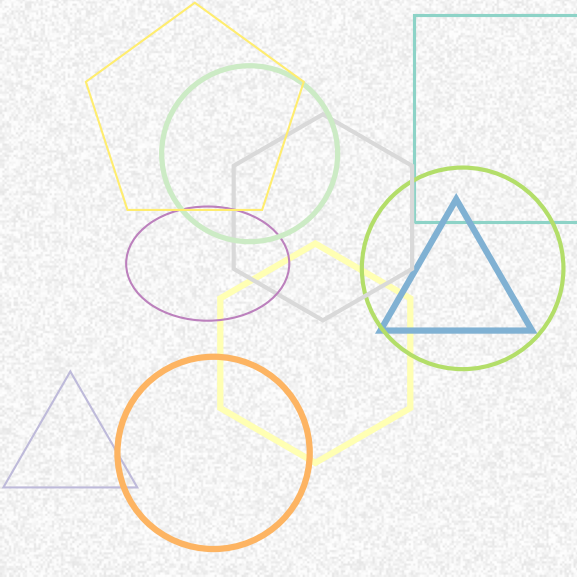[{"shape": "square", "thickness": 1.5, "radius": 0.9, "center": [0.896, 0.794]}, {"shape": "hexagon", "thickness": 3, "radius": 0.95, "center": [0.546, 0.388]}, {"shape": "triangle", "thickness": 1, "radius": 0.67, "center": [0.122, 0.222]}, {"shape": "triangle", "thickness": 3, "radius": 0.76, "center": [0.79, 0.503]}, {"shape": "circle", "thickness": 3, "radius": 0.83, "center": [0.37, 0.215]}, {"shape": "circle", "thickness": 2, "radius": 0.87, "center": [0.801, 0.534]}, {"shape": "hexagon", "thickness": 2, "radius": 0.89, "center": [0.559, 0.623]}, {"shape": "oval", "thickness": 1, "radius": 0.71, "center": [0.36, 0.543]}, {"shape": "circle", "thickness": 2.5, "radius": 0.76, "center": [0.432, 0.733]}, {"shape": "pentagon", "thickness": 1, "radius": 0.99, "center": [0.337, 0.796]}]